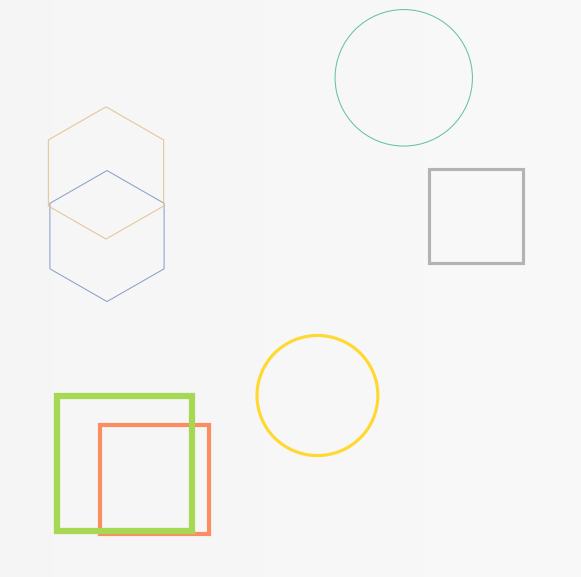[{"shape": "circle", "thickness": 0.5, "radius": 0.59, "center": [0.695, 0.864]}, {"shape": "square", "thickness": 2, "radius": 0.47, "center": [0.266, 0.169]}, {"shape": "hexagon", "thickness": 0.5, "radius": 0.57, "center": [0.184, 0.59]}, {"shape": "square", "thickness": 3, "radius": 0.58, "center": [0.215, 0.196]}, {"shape": "circle", "thickness": 1.5, "radius": 0.52, "center": [0.546, 0.314]}, {"shape": "hexagon", "thickness": 0.5, "radius": 0.57, "center": [0.182, 0.7]}, {"shape": "square", "thickness": 1.5, "radius": 0.4, "center": [0.819, 0.625]}]